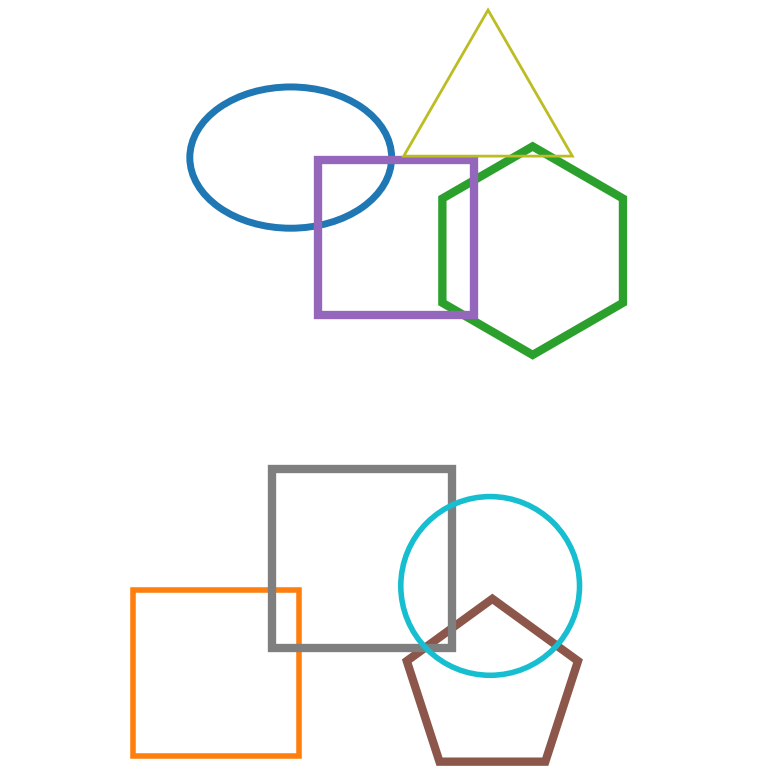[{"shape": "oval", "thickness": 2.5, "radius": 0.66, "center": [0.378, 0.795]}, {"shape": "square", "thickness": 2, "radius": 0.54, "center": [0.281, 0.126]}, {"shape": "hexagon", "thickness": 3, "radius": 0.68, "center": [0.692, 0.674]}, {"shape": "square", "thickness": 3, "radius": 0.51, "center": [0.514, 0.691]}, {"shape": "pentagon", "thickness": 3, "radius": 0.58, "center": [0.639, 0.105]}, {"shape": "square", "thickness": 3, "radius": 0.58, "center": [0.47, 0.275]}, {"shape": "triangle", "thickness": 1, "radius": 0.63, "center": [0.634, 0.86]}, {"shape": "circle", "thickness": 2, "radius": 0.58, "center": [0.637, 0.239]}]